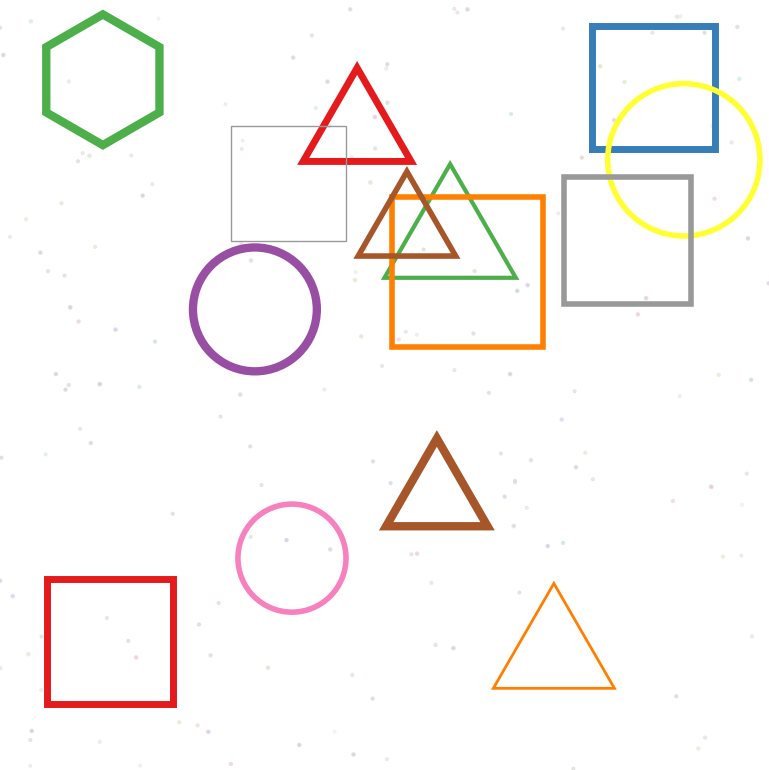[{"shape": "triangle", "thickness": 2.5, "radius": 0.4, "center": [0.464, 0.831]}, {"shape": "square", "thickness": 2.5, "radius": 0.41, "center": [0.143, 0.167]}, {"shape": "square", "thickness": 2.5, "radius": 0.4, "center": [0.848, 0.886]}, {"shape": "hexagon", "thickness": 3, "radius": 0.42, "center": [0.134, 0.896]}, {"shape": "triangle", "thickness": 1.5, "radius": 0.49, "center": [0.585, 0.688]}, {"shape": "circle", "thickness": 3, "radius": 0.4, "center": [0.331, 0.598]}, {"shape": "square", "thickness": 2, "radius": 0.49, "center": [0.607, 0.647]}, {"shape": "triangle", "thickness": 1, "radius": 0.45, "center": [0.719, 0.151]}, {"shape": "circle", "thickness": 2, "radius": 0.49, "center": [0.888, 0.792]}, {"shape": "triangle", "thickness": 2, "radius": 0.37, "center": [0.528, 0.704]}, {"shape": "triangle", "thickness": 3, "radius": 0.38, "center": [0.567, 0.355]}, {"shape": "circle", "thickness": 2, "radius": 0.35, "center": [0.379, 0.275]}, {"shape": "square", "thickness": 0.5, "radius": 0.37, "center": [0.375, 0.762]}, {"shape": "square", "thickness": 2, "radius": 0.41, "center": [0.815, 0.688]}]